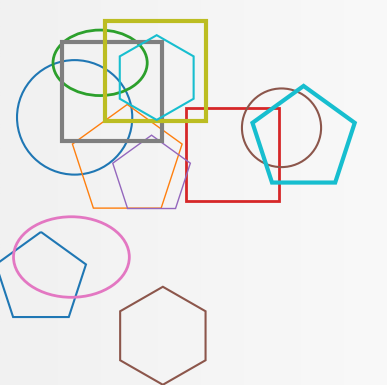[{"shape": "pentagon", "thickness": 1.5, "radius": 0.61, "center": [0.106, 0.275]}, {"shape": "circle", "thickness": 1.5, "radius": 0.74, "center": [0.193, 0.695]}, {"shape": "pentagon", "thickness": 1, "radius": 0.74, "center": [0.328, 0.58]}, {"shape": "oval", "thickness": 2, "radius": 0.61, "center": [0.258, 0.837]}, {"shape": "square", "thickness": 2, "radius": 0.6, "center": [0.6, 0.598]}, {"shape": "pentagon", "thickness": 1, "radius": 0.53, "center": [0.391, 0.544]}, {"shape": "hexagon", "thickness": 1.5, "radius": 0.64, "center": [0.42, 0.128]}, {"shape": "circle", "thickness": 1.5, "radius": 0.51, "center": [0.726, 0.668]}, {"shape": "oval", "thickness": 2, "radius": 0.75, "center": [0.184, 0.332]}, {"shape": "square", "thickness": 3, "radius": 0.64, "center": [0.289, 0.763]}, {"shape": "square", "thickness": 3, "radius": 0.65, "center": [0.401, 0.815]}, {"shape": "pentagon", "thickness": 3, "radius": 0.69, "center": [0.783, 0.638]}, {"shape": "hexagon", "thickness": 1.5, "radius": 0.55, "center": [0.404, 0.799]}]